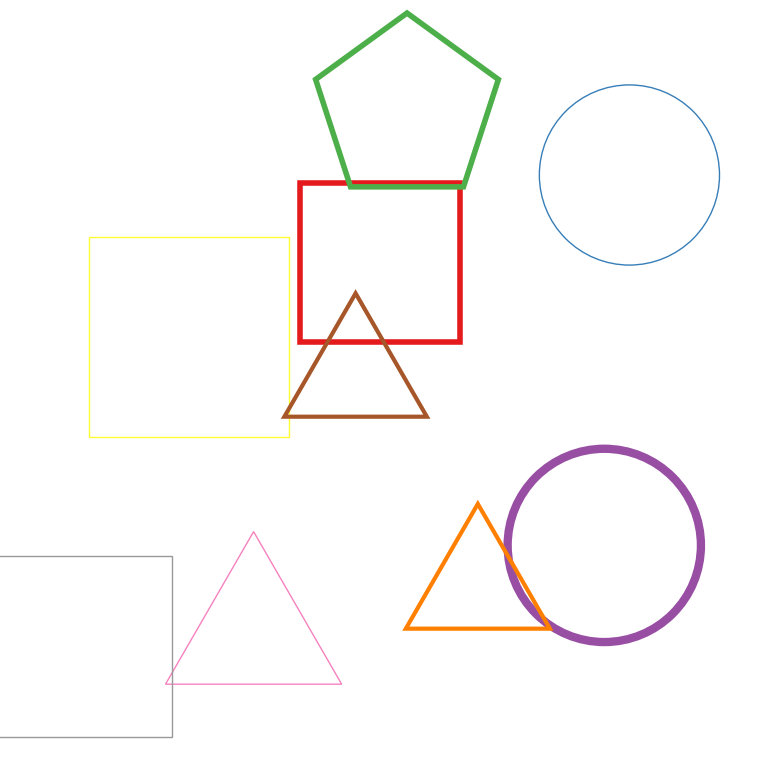[{"shape": "square", "thickness": 2, "radius": 0.52, "center": [0.494, 0.659]}, {"shape": "circle", "thickness": 0.5, "radius": 0.58, "center": [0.817, 0.773]}, {"shape": "pentagon", "thickness": 2, "radius": 0.62, "center": [0.529, 0.858]}, {"shape": "circle", "thickness": 3, "radius": 0.63, "center": [0.785, 0.292]}, {"shape": "triangle", "thickness": 1.5, "radius": 0.54, "center": [0.621, 0.238]}, {"shape": "square", "thickness": 0.5, "radius": 0.65, "center": [0.246, 0.562]}, {"shape": "triangle", "thickness": 1.5, "radius": 0.53, "center": [0.462, 0.512]}, {"shape": "triangle", "thickness": 0.5, "radius": 0.66, "center": [0.329, 0.177]}, {"shape": "square", "thickness": 0.5, "radius": 0.59, "center": [0.106, 0.161]}]